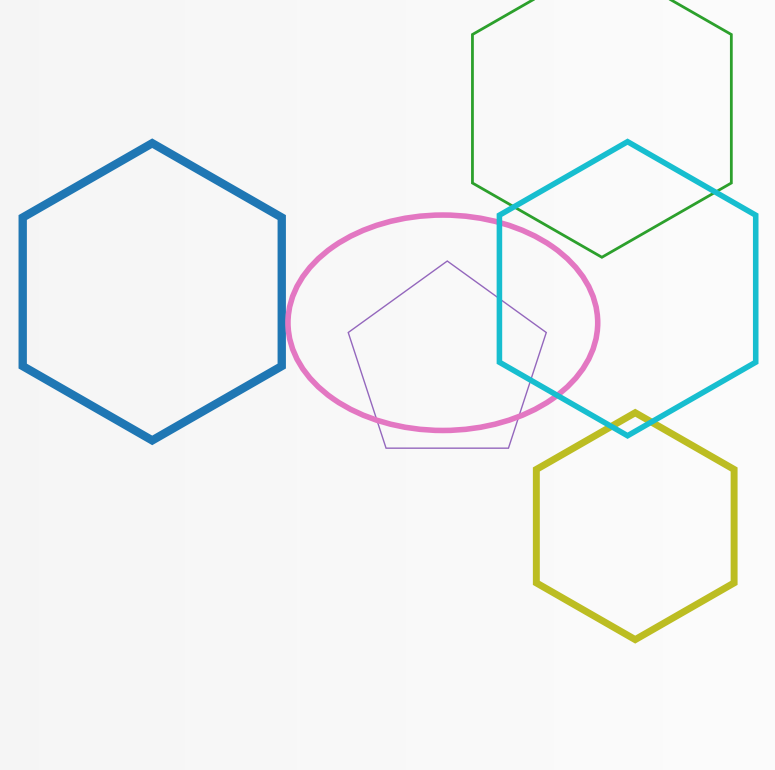[{"shape": "hexagon", "thickness": 3, "radius": 0.96, "center": [0.196, 0.621]}, {"shape": "hexagon", "thickness": 1, "radius": 0.96, "center": [0.777, 0.859]}, {"shape": "pentagon", "thickness": 0.5, "radius": 0.67, "center": [0.577, 0.527]}, {"shape": "oval", "thickness": 2, "radius": 1.0, "center": [0.571, 0.581]}, {"shape": "hexagon", "thickness": 2.5, "radius": 0.74, "center": [0.82, 0.317]}, {"shape": "hexagon", "thickness": 2, "radius": 0.95, "center": [0.81, 0.625]}]